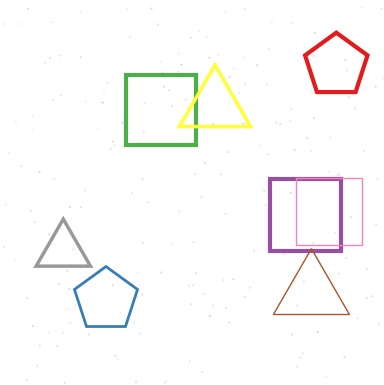[{"shape": "pentagon", "thickness": 3, "radius": 0.43, "center": [0.874, 0.83]}, {"shape": "pentagon", "thickness": 2, "radius": 0.43, "center": [0.275, 0.222]}, {"shape": "square", "thickness": 3, "radius": 0.46, "center": [0.418, 0.714]}, {"shape": "square", "thickness": 3, "radius": 0.46, "center": [0.794, 0.442]}, {"shape": "triangle", "thickness": 2.5, "radius": 0.53, "center": [0.559, 0.725]}, {"shape": "triangle", "thickness": 1, "radius": 0.57, "center": [0.809, 0.24]}, {"shape": "square", "thickness": 1, "radius": 0.43, "center": [0.854, 0.451]}, {"shape": "triangle", "thickness": 2.5, "radius": 0.41, "center": [0.164, 0.349]}]